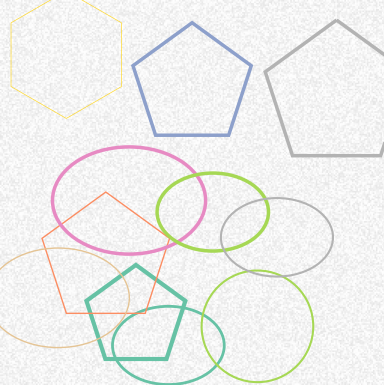[{"shape": "oval", "thickness": 2, "radius": 0.73, "center": [0.437, 0.103]}, {"shape": "pentagon", "thickness": 3, "radius": 0.68, "center": [0.353, 0.177]}, {"shape": "pentagon", "thickness": 1, "radius": 0.87, "center": [0.275, 0.327]}, {"shape": "pentagon", "thickness": 2.5, "radius": 0.81, "center": [0.499, 0.779]}, {"shape": "oval", "thickness": 2.5, "radius": 0.99, "center": [0.335, 0.479]}, {"shape": "oval", "thickness": 2.5, "radius": 0.72, "center": [0.553, 0.449]}, {"shape": "circle", "thickness": 1.5, "radius": 0.72, "center": [0.669, 0.152]}, {"shape": "hexagon", "thickness": 0.5, "radius": 0.83, "center": [0.172, 0.858]}, {"shape": "oval", "thickness": 1, "radius": 0.92, "center": [0.151, 0.227]}, {"shape": "oval", "thickness": 1.5, "radius": 0.73, "center": [0.719, 0.384]}, {"shape": "pentagon", "thickness": 2.5, "radius": 0.97, "center": [0.874, 0.753]}]